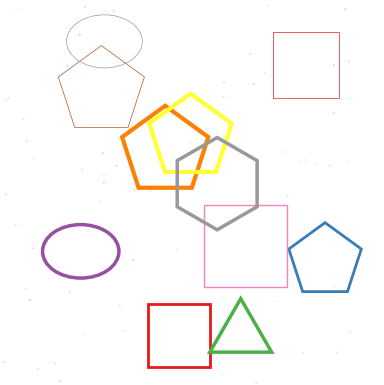[{"shape": "square", "thickness": 0.5, "radius": 0.43, "center": [0.795, 0.831]}, {"shape": "square", "thickness": 2, "radius": 0.41, "center": [0.465, 0.129]}, {"shape": "pentagon", "thickness": 2, "radius": 0.5, "center": [0.844, 0.323]}, {"shape": "triangle", "thickness": 2.5, "radius": 0.46, "center": [0.625, 0.132]}, {"shape": "oval", "thickness": 2.5, "radius": 0.5, "center": [0.21, 0.347]}, {"shape": "pentagon", "thickness": 3, "radius": 0.59, "center": [0.429, 0.608]}, {"shape": "pentagon", "thickness": 3, "radius": 0.56, "center": [0.495, 0.644]}, {"shape": "pentagon", "thickness": 0.5, "radius": 0.59, "center": [0.263, 0.764]}, {"shape": "square", "thickness": 1, "radius": 0.53, "center": [0.638, 0.362]}, {"shape": "oval", "thickness": 0.5, "radius": 0.49, "center": [0.271, 0.893]}, {"shape": "hexagon", "thickness": 2.5, "radius": 0.6, "center": [0.564, 0.523]}]